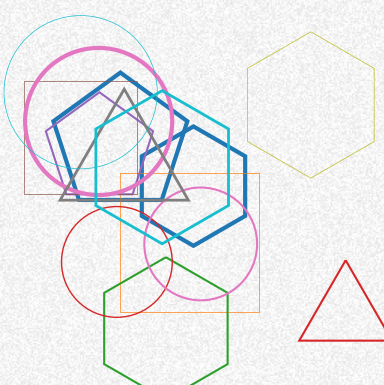[{"shape": "hexagon", "thickness": 3, "radius": 0.78, "center": [0.503, 0.517]}, {"shape": "pentagon", "thickness": 3, "radius": 0.91, "center": [0.313, 0.629]}, {"shape": "square", "thickness": 0.5, "radius": 0.91, "center": [0.492, 0.37]}, {"shape": "hexagon", "thickness": 1.5, "radius": 0.93, "center": [0.431, 0.147]}, {"shape": "circle", "thickness": 1, "radius": 0.72, "center": [0.304, 0.32]}, {"shape": "triangle", "thickness": 1.5, "radius": 0.7, "center": [0.898, 0.185]}, {"shape": "pentagon", "thickness": 1.5, "radius": 0.73, "center": [0.258, 0.614]}, {"shape": "square", "thickness": 0.5, "radius": 0.73, "center": [0.209, 0.642]}, {"shape": "circle", "thickness": 3, "radius": 0.96, "center": [0.256, 0.685]}, {"shape": "circle", "thickness": 1.5, "radius": 0.73, "center": [0.521, 0.366]}, {"shape": "triangle", "thickness": 2, "radius": 0.96, "center": [0.323, 0.576]}, {"shape": "hexagon", "thickness": 0.5, "radius": 0.95, "center": [0.807, 0.727]}, {"shape": "circle", "thickness": 0.5, "radius": 1.0, "center": [0.209, 0.761]}, {"shape": "hexagon", "thickness": 2, "radius": 0.99, "center": [0.421, 0.566]}]